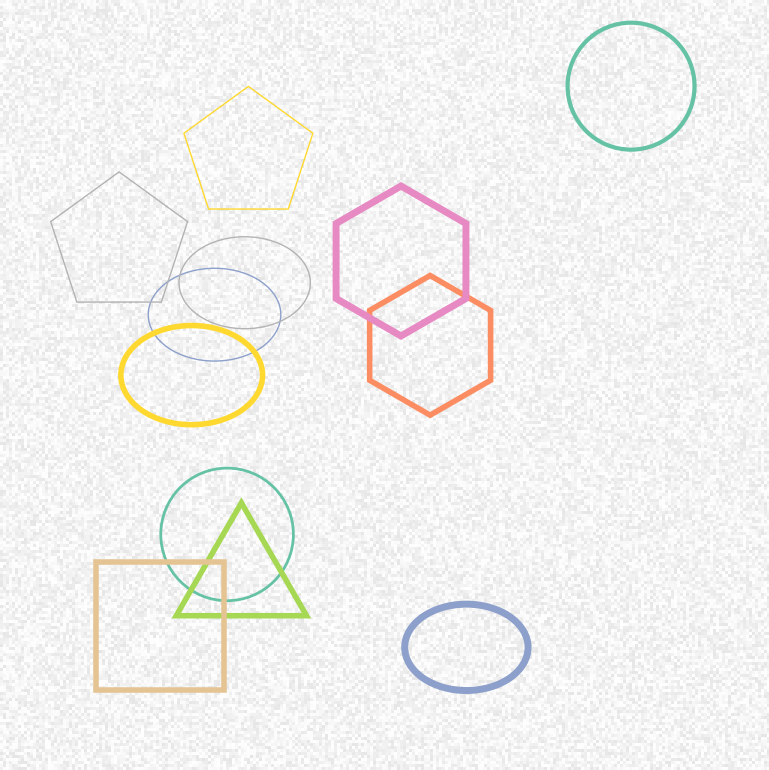[{"shape": "circle", "thickness": 1.5, "radius": 0.41, "center": [0.82, 0.888]}, {"shape": "circle", "thickness": 1, "radius": 0.43, "center": [0.295, 0.306]}, {"shape": "hexagon", "thickness": 2, "radius": 0.45, "center": [0.559, 0.552]}, {"shape": "oval", "thickness": 0.5, "radius": 0.43, "center": [0.279, 0.591]}, {"shape": "oval", "thickness": 2.5, "radius": 0.4, "center": [0.606, 0.159]}, {"shape": "hexagon", "thickness": 2.5, "radius": 0.49, "center": [0.521, 0.661]}, {"shape": "triangle", "thickness": 2, "radius": 0.49, "center": [0.314, 0.249]}, {"shape": "oval", "thickness": 2, "radius": 0.46, "center": [0.249, 0.513]}, {"shape": "pentagon", "thickness": 0.5, "radius": 0.44, "center": [0.323, 0.8]}, {"shape": "square", "thickness": 2, "radius": 0.42, "center": [0.207, 0.187]}, {"shape": "pentagon", "thickness": 0.5, "radius": 0.47, "center": [0.155, 0.683]}, {"shape": "oval", "thickness": 0.5, "radius": 0.43, "center": [0.318, 0.633]}]